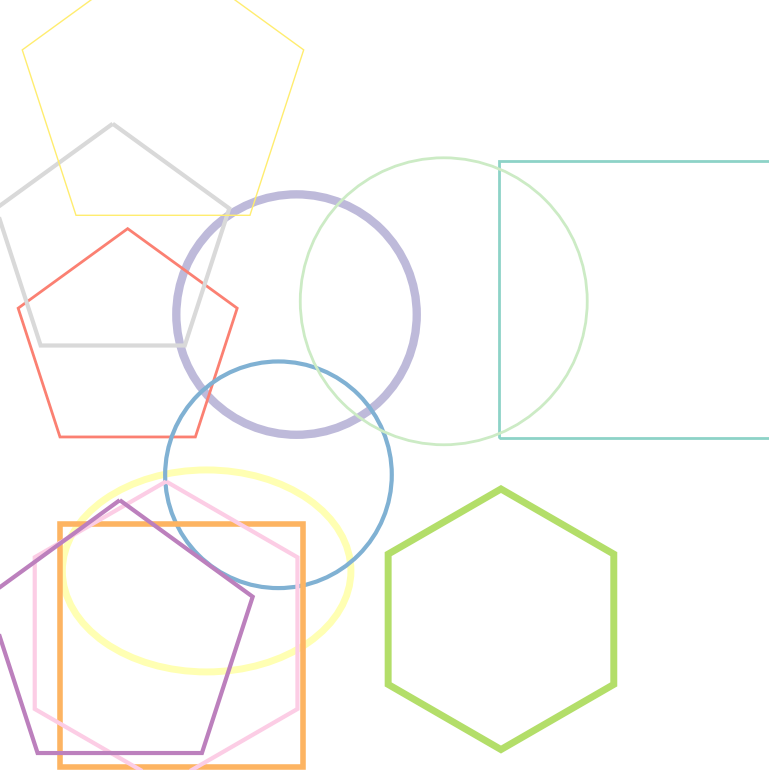[{"shape": "square", "thickness": 1, "radius": 0.9, "center": [0.828, 0.611]}, {"shape": "oval", "thickness": 2.5, "radius": 0.94, "center": [0.268, 0.259]}, {"shape": "circle", "thickness": 3, "radius": 0.78, "center": [0.385, 0.591]}, {"shape": "pentagon", "thickness": 1, "radius": 0.75, "center": [0.166, 0.554]}, {"shape": "circle", "thickness": 1.5, "radius": 0.74, "center": [0.362, 0.383]}, {"shape": "square", "thickness": 2, "radius": 0.79, "center": [0.236, 0.162]}, {"shape": "hexagon", "thickness": 2.5, "radius": 0.85, "center": [0.651, 0.196]}, {"shape": "hexagon", "thickness": 1.5, "radius": 0.98, "center": [0.216, 0.178]}, {"shape": "pentagon", "thickness": 1.5, "radius": 0.8, "center": [0.146, 0.68]}, {"shape": "pentagon", "thickness": 1.5, "radius": 0.91, "center": [0.156, 0.169]}, {"shape": "circle", "thickness": 1, "radius": 0.93, "center": [0.576, 0.609]}, {"shape": "pentagon", "thickness": 0.5, "radius": 0.96, "center": [0.212, 0.876]}]